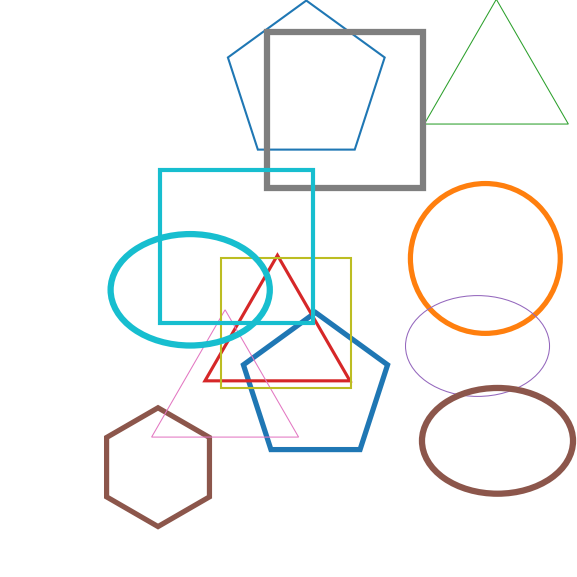[{"shape": "pentagon", "thickness": 1, "radius": 0.71, "center": [0.53, 0.856]}, {"shape": "pentagon", "thickness": 2.5, "radius": 0.66, "center": [0.546, 0.327]}, {"shape": "circle", "thickness": 2.5, "radius": 0.65, "center": [0.84, 0.552]}, {"shape": "triangle", "thickness": 0.5, "radius": 0.72, "center": [0.859, 0.856]}, {"shape": "triangle", "thickness": 1.5, "radius": 0.72, "center": [0.48, 0.412]}, {"shape": "oval", "thickness": 0.5, "radius": 0.62, "center": [0.827, 0.4]}, {"shape": "oval", "thickness": 3, "radius": 0.65, "center": [0.861, 0.236]}, {"shape": "hexagon", "thickness": 2.5, "radius": 0.51, "center": [0.274, 0.19]}, {"shape": "triangle", "thickness": 0.5, "radius": 0.73, "center": [0.39, 0.316]}, {"shape": "square", "thickness": 3, "radius": 0.67, "center": [0.597, 0.808]}, {"shape": "square", "thickness": 1, "radius": 0.56, "center": [0.496, 0.44]}, {"shape": "square", "thickness": 2, "radius": 0.66, "center": [0.41, 0.572]}, {"shape": "oval", "thickness": 3, "radius": 0.69, "center": [0.329, 0.497]}]